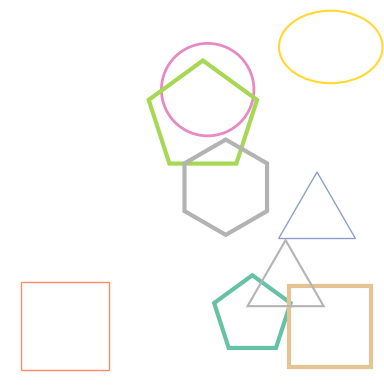[{"shape": "pentagon", "thickness": 3, "radius": 0.52, "center": [0.655, 0.181]}, {"shape": "square", "thickness": 1, "radius": 0.57, "center": [0.17, 0.152]}, {"shape": "triangle", "thickness": 1, "radius": 0.58, "center": [0.823, 0.438]}, {"shape": "circle", "thickness": 2, "radius": 0.6, "center": [0.539, 0.767]}, {"shape": "pentagon", "thickness": 3, "radius": 0.74, "center": [0.527, 0.695]}, {"shape": "oval", "thickness": 1.5, "radius": 0.67, "center": [0.859, 0.878]}, {"shape": "square", "thickness": 3, "radius": 0.53, "center": [0.857, 0.152]}, {"shape": "triangle", "thickness": 1.5, "radius": 0.57, "center": [0.742, 0.262]}, {"shape": "hexagon", "thickness": 3, "radius": 0.62, "center": [0.586, 0.514]}]